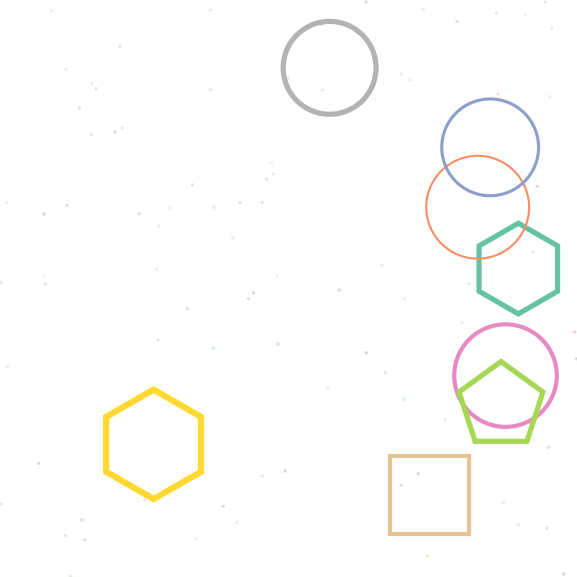[{"shape": "hexagon", "thickness": 2.5, "radius": 0.39, "center": [0.898, 0.534]}, {"shape": "circle", "thickness": 1, "radius": 0.45, "center": [0.827, 0.64]}, {"shape": "circle", "thickness": 1.5, "radius": 0.42, "center": [0.849, 0.744]}, {"shape": "circle", "thickness": 2, "radius": 0.44, "center": [0.875, 0.349]}, {"shape": "pentagon", "thickness": 2.5, "radius": 0.38, "center": [0.868, 0.297]}, {"shape": "hexagon", "thickness": 3, "radius": 0.47, "center": [0.266, 0.23]}, {"shape": "square", "thickness": 2, "radius": 0.34, "center": [0.743, 0.142]}, {"shape": "circle", "thickness": 2.5, "radius": 0.4, "center": [0.571, 0.882]}]